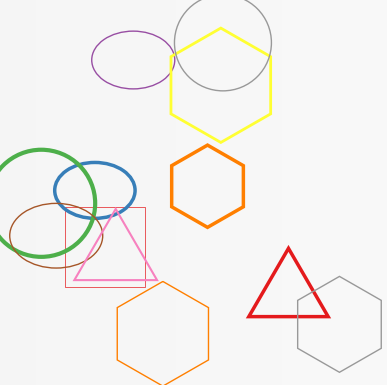[{"shape": "square", "thickness": 0.5, "radius": 0.52, "center": [0.271, 0.358]}, {"shape": "triangle", "thickness": 2.5, "radius": 0.59, "center": [0.744, 0.237]}, {"shape": "oval", "thickness": 2.5, "radius": 0.52, "center": [0.245, 0.505]}, {"shape": "circle", "thickness": 3, "radius": 0.7, "center": [0.107, 0.472]}, {"shape": "oval", "thickness": 1, "radius": 0.54, "center": [0.344, 0.844]}, {"shape": "hexagon", "thickness": 2.5, "radius": 0.53, "center": [0.536, 0.516]}, {"shape": "hexagon", "thickness": 1, "radius": 0.68, "center": [0.42, 0.133]}, {"shape": "hexagon", "thickness": 2, "radius": 0.74, "center": [0.57, 0.779]}, {"shape": "oval", "thickness": 1, "radius": 0.6, "center": [0.145, 0.388]}, {"shape": "triangle", "thickness": 1.5, "radius": 0.62, "center": [0.299, 0.334]}, {"shape": "hexagon", "thickness": 1, "radius": 0.62, "center": [0.876, 0.158]}, {"shape": "circle", "thickness": 1, "radius": 0.63, "center": [0.575, 0.889]}]